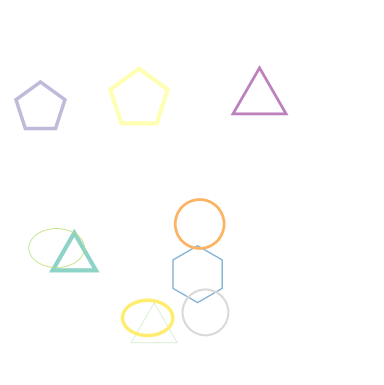[{"shape": "triangle", "thickness": 3, "radius": 0.32, "center": [0.193, 0.33]}, {"shape": "pentagon", "thickness": 3, "radius": 0.39, "center": [0.361, 0.743]}, {"shape": "pentagon", "thickness": 2.5, "radius": 0.33, "center": [0.105, 0.72]}, {"shape": "hexagon", "thickness": 1, "radius": 0.37, "center": [0.513, 0.288]}, {"shape": "circle", "thickness": 2, "radius": 0.32, "center": [0.519, 0.418]}, {"shape": "oval", "thickness": 0.5, "radius": 0.36, "center": [0.147, 0.356]}, {"shape": "circle", "thickness": 1.5, "radius": 0.3, "center": [0.534, 0.189]}, {"shape": "triangle", "thickness": 2, "radius": 0.4, "center": [0.674, 0.744]}, {"shape": "triangle", "thickness": 0.5, "radius": 0.35, "center": [0.401, 0.144]}, {"shape": "oval", "thickness": 2.5, "radius": 0.33, "center": [0.383, 0.174]}]